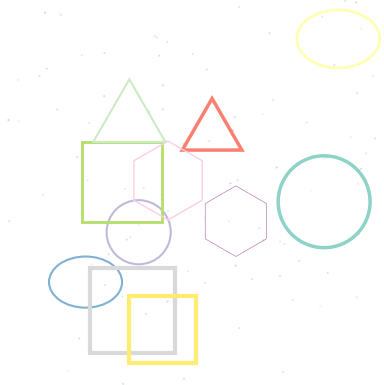[{"shape": "circle", "thickness": 2.5, "radius": 0.6, "center": [0.842, 0.476]}, {"shape": "oval", "thickness": 2, "radius": 0.54, "center": [0.879, 0.899]}, {"shape": "circle", "thickness": 1.5, "radius": 0.42, "center": [0.36, 0.397]}, {"shape": "triangle", "thickness": 2.5, "radius": 0.45, "center": [0.551, 0.655]}, {"shape": "oval", "thickness": 1.5, "radius": 0.47, "center": [0.222, 0.267]}, {"shape": "square", "thickness": 2, "radius": 0.52, "center": [0.317, 0.526]}, {"shape": "hexagon", "thickness": 1, "radius": 0.51, "center": [0.436, 0.531]}, {"shape": "square", "thickness": 3, "radius": 0.55, "center": [0.345, 0.193]}, {"shape": "hexagon", "thickness": 0.5, "radius": 0.46, "center": [0.613, 0.426]}, {"shape": "triangle", "thickness": 1.5, "radius": 0.54, "center": [0.336, 0.685]}, {"shape": "square", "thickness": 3, "radius": 0.43, "center": [0.422, 0.145]}]